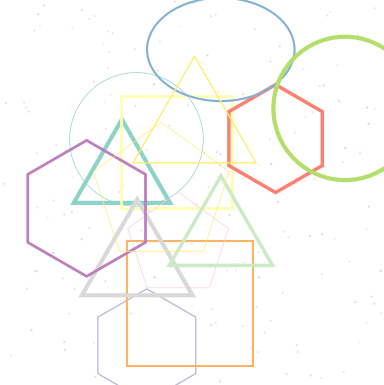[{"shape": "circle", "thickness": 0.5, "radius": 0.87, "center": [0.354, 0.638]}, {"shape": "triangle", "thickness": 3, "radius": 0.72, "center": [0.317, 0.545]}, {"shape": "square", "thickness": 2, "radius": 0.72, "center": [0.458, 0.605]}, {"shape": "hexagon", "thickness": 1, "radius": 0.73, "center": [0.381, 0.103]}, {"shape": "hexagon", "thickness": 2.5, "radius": 0.7, "center": [0.716, 0.64]}, {"shape": "oval", "thickness": 1.5, "radius": 0.96, "center": [0.573, 0.872]}, {"shape": "square", "thickness": 1.5, "radius": 0.81, "center": [0.494, 0.212]}, {"shape": "circle", "thickness": 3, "radius": 0.93, "center": [0.896, 0.718]}, {"shape": "pentagon", "thickness": 0.5, "radius": 0.69, "center": [0.463, 0.364]}, {"shape": "triangle", "thickness": 3, "radius": 0.83, "center": [0.356, 0.316]}, {"shape": "hexagon", "thickness": 2, "radius": 0.88, "center": [0.225, 0.459]}, {"shape": "triangle", "thickness": 2.5, "radius": 0.77, "center": [0.574, 0.388]}, {"shape": "pentagon", "thickness": 0.5, "radius": 0.93, "center": [0.419, 0.497]}, {"shape": "triangle", "thickness": 1, "radius": 0.92, "center": [0.505, 0.669]}]